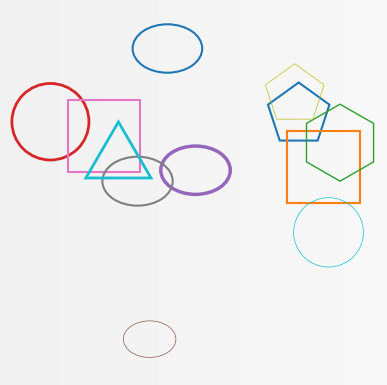[{"shape": "pentagon", "thickness": 1.5, "radius": 0.42, "center": [0.771, 0.702]}, {"shape": "oval", "thickness": 1.5, "radius": 0.45, "center": [0.432, 0.874]}, {"shape": "square", "thickness": 1.5, "radius": 0.47, "center": [0.835, 0.566]}, {"shape": "hexagon", "thickness": 1, "radius": 0.5, "center": [0.877, 0.629]}, {"shape": "circle", "thickness": 2, "radius": 0.5, "center": [0.13, 0.684]}, {"shape": "oval", "thickness": 2.5, "radius": 0.45, "center": [0.505, 0.558]}, {"shape": "oval", "thickness": 0.5, "radius": 0.34, "center": [0.386, 0.119]}, {"shape": "square", "thickness": 1.5, "radius": 0.47, "center": [0.269, 0.647]}, {"shape": "oval", "thickness": 1.5, "radius": 0.45, "center": [0.355, 0.529]}, {"shape": "pentagon", "thickness": 0.5, "radius": 0.4, "center": [0.761, 0.755]}, {"shape": "triangle", "thickness": 2, "radius": 0.49, "center": [0.306, 0.586]}, {"shape": "circle", "thickness": 0.5, "radius": 0.45, "center": [0.848, 0.396]}]